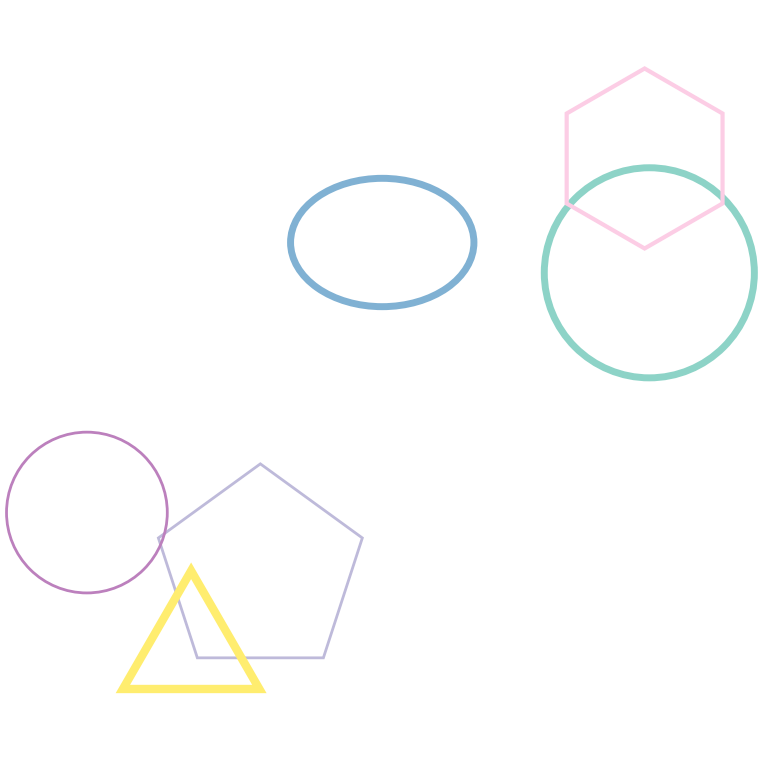[{"shape": "circle", "thickness": 2.5, "radius": 0.68, "center": [0.843, 0.646]}, {"shape": "pentagon", "thickness": 1, "radius": 0.7, "center": [0.338, 0.258]}, {"shape": "oval", "thickness": 2.5, "radius": 0.6, "center": [0.496, 0.685]}, {"shape": "hexagon", "thickness": 1.5, "radius": 0.58, "center": [0.837, 0.794]}, {"shape": "circle", "thickness": 1, "radius": 0.52, "center": [0.113, 0.334]}, {"shape": "triangle", "thickness": 3, "radius": 0.51, "center": [0.248, 0.156]}]